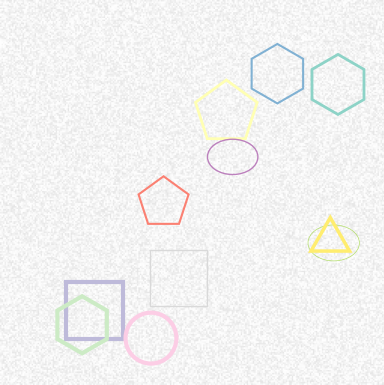[{"shape": "hexagon", "thickness": 2, "radius": 0.39, "center": [0.878, 0.781]}, {"shape": "pentagon", "thickness": 2, "radius": 0.42, "center": [0.588, 0.708]}, {"shape": "square", "thickness": 3, "radius": 0.37, "center": [0.244, 0.194]}, {"shape": "pentagon", "thickness": 1.5, "radius": 0.34, "center": [0.425, 0.474]}, {"shape": "hexagon", "thickness": 1.5, "radius": 0.39, "center": [0.72, 0.809]}, {"shape": "oval", "thickness": 0.5, "radius": 0.33, "center": [0.867, 0.369]}, {"shape": "circle", "thickness": 3, "radius": 0.33, "center": [0.392, 0.122]}, {"shape": "square", "thickness": 1, "radius": 0.37, "center": [0.463, 0.278]}, {"shape": "oval", "thickness": 1, "radius": 0.33, "center": [0.604, 0.593]}, {"shape": "hexagon", "thickness": 3, "radius": 0.37, "center": [0.213, 0.156]}, {"shape": "triangle", "thickness": 2.5, "radius": 0.29, "center": [0.858, 0.377]}]